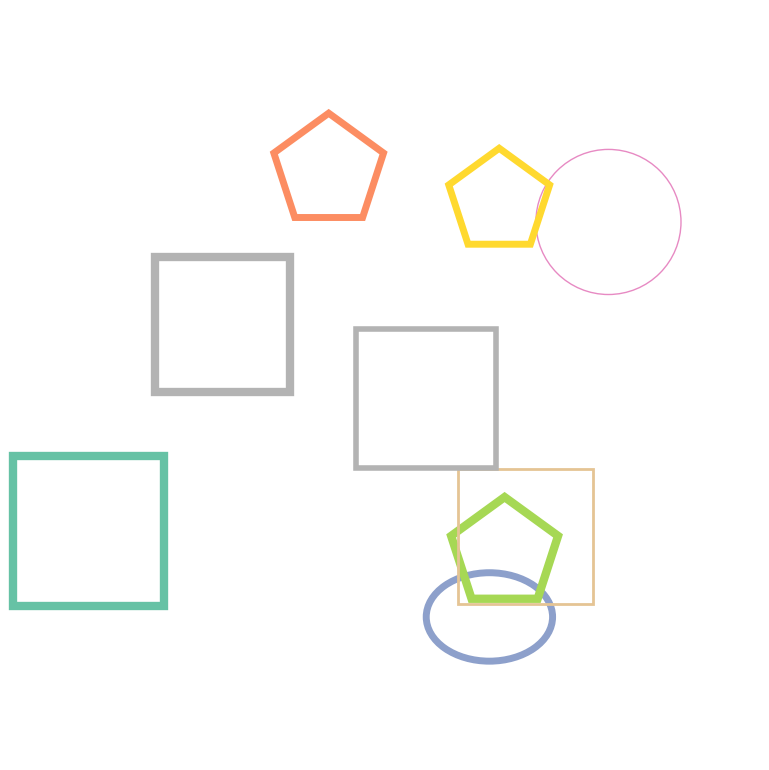[{"shape": "square", "thickness": 3, "radius": 0.49, "center": [0.115, 0.31]}, {"shape": "pentagon", "thickness": 2.5, "radius": 0.37, "center": [0.427, 0.778]}, {"shape": "oval", "thickness": 2.5, "radius": 0.41, "center": [0.636, 0.199]}, {"shape": "circle", "thickness": 0.5, "radius": 0.47, "center": [0.79, 0.712]}, {"shape": "pentagon", "thickness": 3, "radius": 0.37, "center": [0.655, 0.281]}, {"shape": "pentagon", "thickness": 2.5, "radius": 0.34, "center": [0.648, 0.739]}, {"shape": "square", "thickness": 1, "radius": 0.44, "center": [0.682, 0.303]}, {"shape": "square", "thickness": 2, "radius": 0.45, "center": [0.553, 0.482]}, {"shape": "square", "thickness": 3, "radius": 0.44, "center": [0.289, 0.578]}]